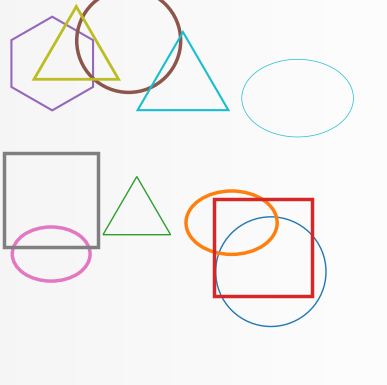[{"shape": "circle", "thickness": 1, "radius": 0.71, "center": [0.699, 0.294]}, {"shape": "oval", "thickness": 2.5, "radius": 0.59, "center": [0.598, 0.422]}, {"shape": "triangle", "thickness": 1, "radius": 0.5, "center": [0.353, 0.441]}, {"shape": "square", "thickness": 2.5, "radius": 0.63, "center": [0.678, 0.357]}, {"shape": "hexagon", "thickness": 1.5, "radius": 0.61, "center": [0.135, 0.835]}, {"shape": "circle", "thickness": 2.5, "radius": 0.67, "center": [0.332, 0.894]}, {"shape": "oval", "thickness": 2.5, "radius": 0.5, "center": [0.132, 0.34]}, {"shape": "square", "thickness": 2.5, "radius": 0.61, "center": [0.132, 0.48]}, {"shape": "triangle", "thickness": 2, "radius": 0.63, "center": [0.197, 0.857]}, {"shape": "triangle", "thickness": 1.5, "radius": 0.68, "center": [0.472, 0.781]}, {"shape": "oval", "thickness": 0.5, "radius": 0.72, "center": [0.768, 0.745]}]